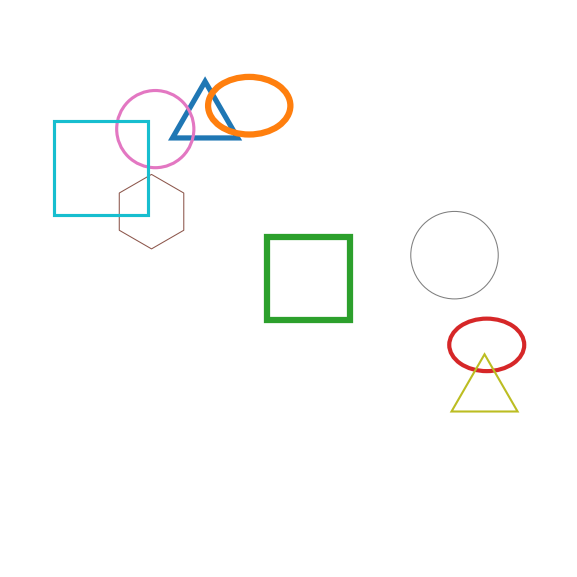[{"shape": "triangle", "thickness": 2.5, "radius": 0.33, "center": [0.355, 0.793]}, {"shape": "oval", "thickness": 3, "radius": 0.36, "center": [0.432, 0.816]}, {"shape": "square", "thickness": 3, "radius": 0.36, "center": [0.534, 0.516]}, {"shape": "oval", "thickness": 2, "radius": 0.32, "center": [0.843, 0.402]}, {"shape": "hexagon", "thickness": 0.5, "radius": 0.32, "center": [0.262, 0.633]}, {"shape": "circle", "thickness": 1.5, "radius": 0.33, "center": [0.269, 0.776]}, {"shape": "circle", "thickness": 0.5, "radius": 0.38, "center": [0.787, 0.557]}, {"shape": "triangle", "thickness": 1, "radius": 0.33, "center": [0.839, 0.32]}, {"shape": "square", "thickness": 1.5, "radius": 0.41, "center": [0.174, 0.708]}]